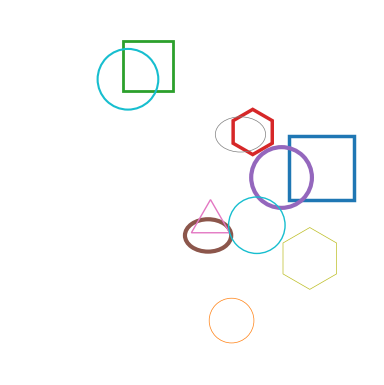[{"shape": "square", "thickness": 2.5, "radius": 0.42, "center": [0.835, 0.564]}, {"shape": "circle", "thickness": 0.5, "radius": 0.29, "center": [0.601, 0.167]}, {"shape": "square", "thickness": 2, "radius": 0.32, "center": [0.384, 0.828]}, {"shape": "hexagon", "thickness": 2.5, "radius": 0.29, "center": [0.656, 0.657]}, {"shape": "circle", "thickness": 3, "radius": 0.39, "center": [0.731, 0.539]}, {"shape": "oval", "thickness": 3, "radius": 0.3, "center": [0.54, 0.388]}, {"shape": "triangle", "thickness": 1, "radius": 0.29, "center": [0.547, 0.424]}, {"shape": "oval", "thickness": 0.5, "radius": 0.33, "center": [0.625, 0.651]}, {"shape": "hexagon", "thickness": 0.5, "radius": 0.4, "center": [0.805, 0.329]}, {"shape": "circle", "thickness": 1.5, "radius": 0.39, "center": [0.332, 0.794]}, {"shape": "circle", "thickness": 1, "radius": 0.37, "center": [0.667, 0.415]}]